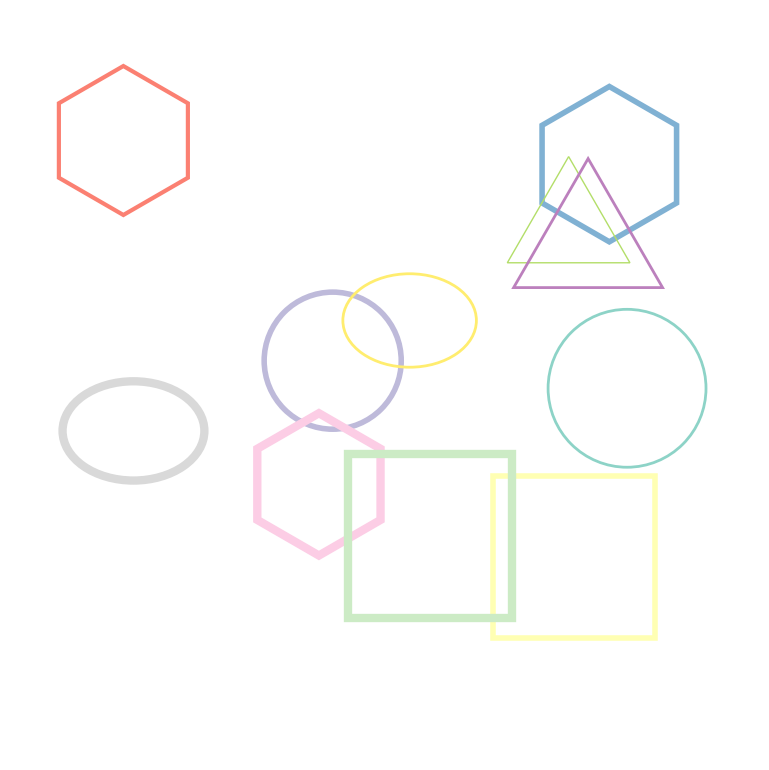[{"shape": "circle", "thickness": 1, "radius": 0.51, "center": [0.814, 0.496]}, {"shape": "square", "thickness": 2, "radius": 0.53, "center": [0.746, 0.277]}, {"shape": "circle", "thickness": 2, "radius": 0.45, "center": [0.432, 0.532]}, {"shape": "hexagon", "thickness": 1.5, "radius": 0.48, "center": [0.16, 0.818]}, {"shape": "hexagon", "thickness": 2, "radius": 0.5, "center": [0.791, 0.787]}, {"shape": "triangle", "thickness": 0.5, "radius": 0.46, "center": [0.738, 0.705]}, {"shape": "hexagon", "thickness": 3, "radius": 0.46, "center": [0.414, 0.371]}, {"shape": "oval", "thickness": 3, "radius": 0.46, "center": [0.173, 0.44]}, {"shape": "triangle", "thickness": 1, "radius": 0.56, "center": [0.764, 0.682]}, {"shape": "square", "thickness": 3, "radius": 0.53, "center": [0.559, 0.304]}, {"shape": "oval", "thickness": 1, "radius": 0.43, "center": [0.532, 0.584]}]